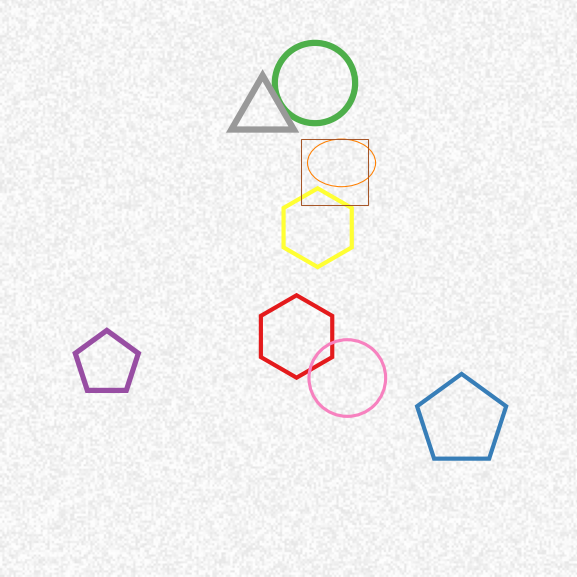[{"shape": "hexagon", "thickness": 2, "radius": 0.36, "center": [0.514, 0.416]}, {"shape": "pentagon", "thickness": 2, "radius": 0.41, "center": [0.799, 0.271]}, {"shape": "circle", "thickness": 3, "radius": 0.35, "center": [0.545, 0.855]}, {"shape": "pentagon", "thickness": 2.5, "radius": 0.29, "center": [0.185, 0.37]}, {"shape": "oval", "thickness": 0.5, "radius": 0.29, "center": [0.591, 0.717]}, {"shape": "hexagon", "thickness": 2, "radius": 0.34, "center": [0.55, 0.605]}, {"shape": "square", "thickness": 0.5, "radius": 0.29, "center": [0.579, 0.701]}, {"shape": "circle", "thickness": 1.5, "radius": 0.33, "center": [0.601, 0.345]}, {"shape": "triangle", "thickness": 3, "radius": 0.31, "center": [0.455, 0.806]}]